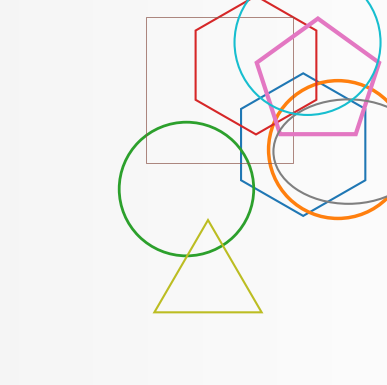[{"shape": "hexagon", "thickness": 1.5, "radius": 0.93, "center": [0.782, 0.624]}, {"shape": "circle", "thickness": 2.5, "radius": 0.89, "center": [0.872, 0.612]}, {"shape": "circle", "thickness": 2, "radius": 0.87, "center": [0.481, 0.509]}, {"shape": "hexagon", "thickness": 1.5, "radius": 0.9, "center": [0.661, 0.831]}, {"shape": "square", "thickness": 0.5, "radius": 0.95, "center": [0.567, 0.765]}, {"shape": "pentagon", "thickness": 3, "radius": 0.83, "center": [0.82, 0.786]}, {"shape": "oval", "thickness": 1.5, "radius": 0.97, "center": [0.899, 0.606]}, {"shape": "triangle", "thickness": 1.5, "radius": 0.8, "center": [0.537, 0.269]}, {"shape": "circle", "thickness": 1.5, "radius": 0.94, "center": [0.794, 0.89]}]